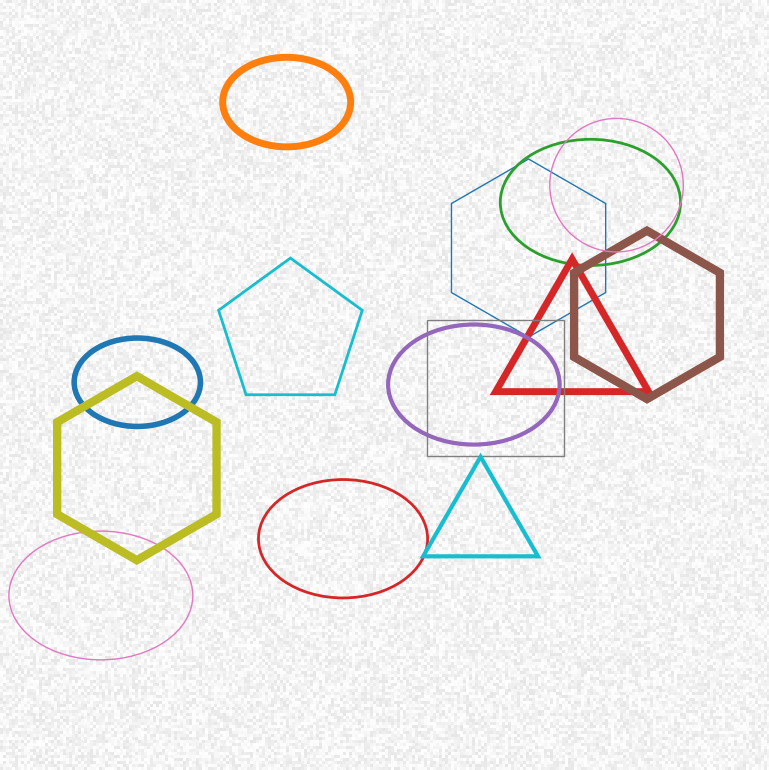[{"shape": "hexagon", "thickness": 0.5, "radius": 0.58, "center": [0.686, 0.678]}, {"shape": "oval", "thickness": 2, "radius": 0.41, "center": [0.178, 0.504]}, {"shape": "oval", "thickness": 2.5, "radius": 0.42, "center": [0.372, 0.867]}, {"shape": "oval", "thickness": 1, "radius": 0.59, "center": [0.767, 0.737]}, {"shape": "triangle", "thickness": 2.5, "radius": 0.57, "center": [0.743, 0.549]}, {"shape": "oval", "thickness": 1, "radius": 0.55, "center": [0.446, 0.3]}, {"shape": "oval", "thickness": 1.5, "radius": 0.56, "center": [0.615, 0.501]}, {"shape": "hexagon", "thickness": 3, "radius": 0.55, "center": [0.84, 0.591]}, {"shape": "circle", "thickness": 0.5, "radius": 0.43, "center": [0.801, 0.76]}, {"shape": "oval", "thickness": 0.5, "radius": 0.6, "center": [0.131, 0.227]}, {"shape": "square", "thickness": 0.5, "radius": 0.44, "center": [0.643, 0.496]}, {"shape": "hexagon", "thickness": 3, "radius": 0.6, "center": [0.178, 0.392]}, {"shape": "pentagon", "thickness": 1, "radius": 0.49, "center": [0.377, 0.567]}, {"shape": "triangle", "thickness": 1.5, "radius": 0.43, "center": [0.624, 0.321]}]